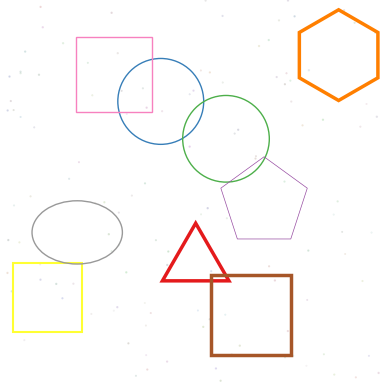[{"shape": "triangle", "thickness": 2.5, "radius": 0.5, "center": [0.508, 0.32]}, {"shape": "circle", "thickness": 1, "radius": 0.56, "center": [0.418, 0.737]}, {"shape": "circle", "thickness": 1, "radius": 0.56, "center": [0.587, 0.64]}, {"shape": "pentagon", "thickness": 0.5, "radius": 0.59, "center": [0.686, 0.475]}, {"shape": "hexagon", "thickness": 2.5, "radius": 0.59, "center": [0.88, 0.857]}, {"shape": "square", "thickness": 1.5, "radius": 0.45, "center": [0.123, 0.228]}, {"shape": "square", "thickness": 2.5, "radius": 0.52, "center": [0.652, 0.182]}, {"shape": "square", "thickness": 1, "radius": 0.49, "center": [0.296, 0.806]}, {"shape": "oval", "thickness": 1, "radius": 0.59, "center": [0.201, 0.396]}]